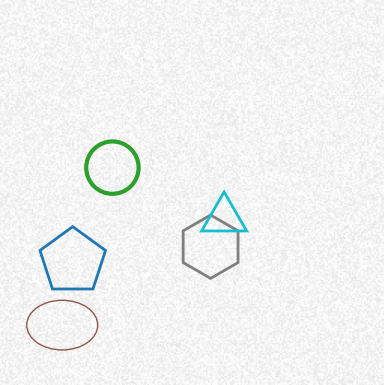[{"shape": "pentagon", "thickness": 2, "radius": 0.45, "center": [0.189, 0.322]}, {"shape": "circle", "thickness": 3, "radius": 0.34, "center": [0.292, 0.565]}, {"shape": "oval", "thickness": 1, "radius": 0.46, "center": [0.162, 0.156]}, {"shape": "hexagon", "thickness": 2, "radius": 0.41, "center": [0.547, 0.359]}, {"shape": "triangle", "thickness": 2, "radius": 0.34, "center": [0.582, 0.434]}]